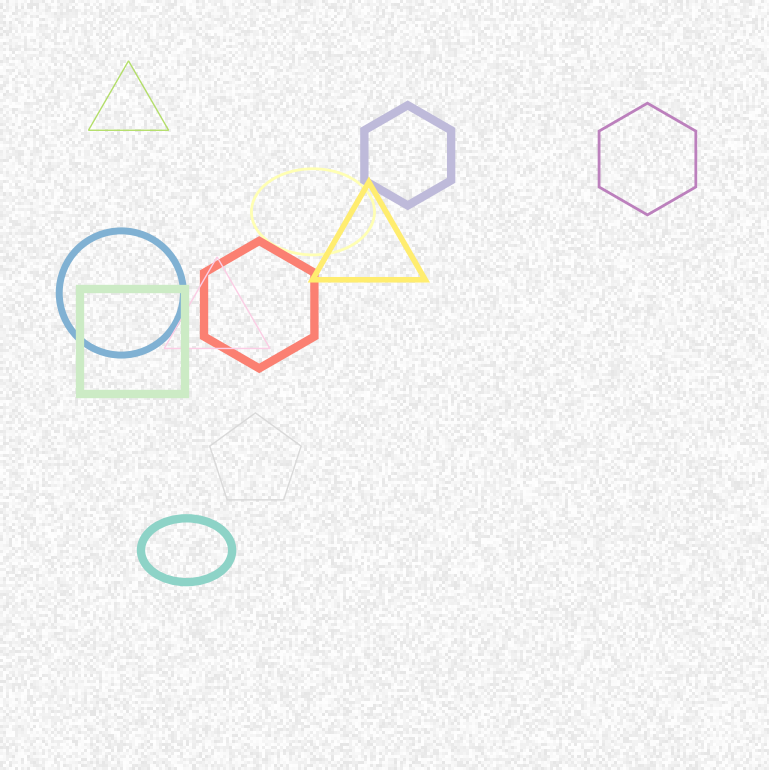[{"shape": "oval", "thickness": 3, "radius": 0.3, "center": [0.242, 0.285]}, {"shape": "oval", "thickness": 1, "radius": 0.4, "center": [0.406, 0.725]}, {"shape": "hexagon", "thickness": 3, "radius": 0.33, "center": [0.53, 0.798]}, {"shape": "hexagon", "thickness": 3, "radius": 0.41, "center": [0.337, 0.604]}, {"shape": "circle", "thickness": 2.5, "radius": 0.4, "center": [0.158, 0.62]}, {"shape": "triangle", "thickness": 0.5, "radius": 0.3, "center": [0.167, 0.861]}, {"shape": "triangle", "thickness": 0.5, "radius": 0.4, "center": [0.282, 0.587]}, {"shape": "pentagon", "thickness": 0.5, "radius": 0.31, "center": [0.332, 0.401]}, {"shape": "hexagon", "thickness": 1, "radius": 0.36, "center": [0.841, 0.793]}, {"shape": "square", "thickness": 3, "radius": 0.34, "center": [0.172, 0.557]}, {"shape": "triangle", "thickness": 2, "radius": 0.42, "center": [0.479, 0.679]}]